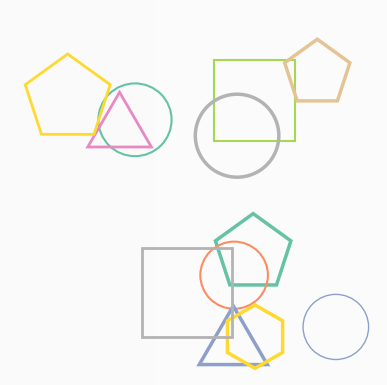[{"shape": "circle", "thickness": 1.5, "radius": 0.47, "center": [0.348, 0.689]}, {"shape": "pentagon", "thickness": 2.5, "radius": 0.51, "center": [0.653, 0.343]}, {"shape": "circle", "thickness": 1.5, "radius": 0.44, "center": [0.604, 0.285]}, {"shape": "circle", "thickness": 1, "radius": 0.42, "center": [0.867, 0.151]}, {"shape": "triangle", "thickness": 2.5, "radius": 0.51, "center": [0.602, 0.104]}, {"shape": "triangle", "thickness": 2, "radius": 0.47, "center": [0.309, 0.666]}, {"shape": "square", "thickness": 1.5, "radius": 0.53, "center": [0.657, 0.739]}, {"shape": "hexagon", "thickness": 2.5, "radius": 0.41, "center": [0.658, 0.126]}, {"shape": "pentagon", "thickness": 2, "radius": 0.58, "center": [0.175, 0.744]}, {"shape": "pentagon", "thickness": 2.5, "radius": 0.44, "center": [0.819, 0.81]}, {"shape": "square", "thickness": 2, "radius": 0.58, "center": [0.483, 0.24]}, {"shape": "circle", "thickness": 2.5, "radius": 0.54, "center": [0.612, 0.648]}]